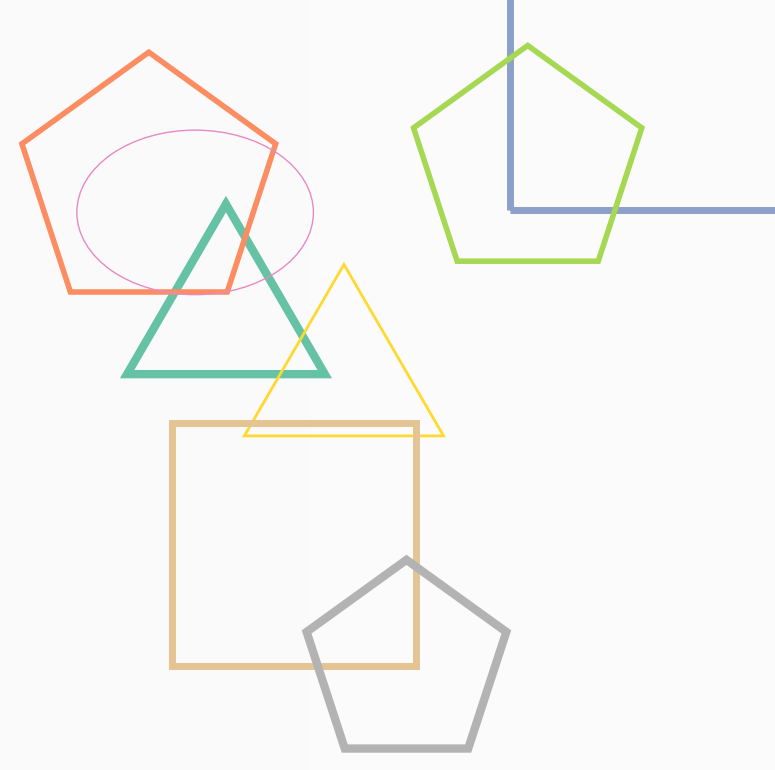[{"shape": "triangle", "thickness": 3, "radius": 0.74, "center": [0.292, 0.588]}, {"shape": "pentagon", "thickness": 2, "radius": 0.86, "center": [0.192, 0.76]}, {"shape": "square", "thickness": 2.5, "radius": 0.86, "center": [0.83, 0.899]}, {"shape": "oval", "thickness": 0.5, "radius": 0.76, "center": [0.252, 0.724]}, {"shape": "pentagon", "thickness": 2, "radius": 0.77, "center": [0.681, 0.786]}, {"shape": "triangle", "thickness": 1, "radius": 0.74, "center": [0.444, 0.508]}, {"shape": "square", "thickness": 2.5, "radius": 0.79, "center": [0.379, 0.293]}, {"shape": "pentagon", "thickness": 3, "radius": 0.68, "center": [0.524, 0.137]}]